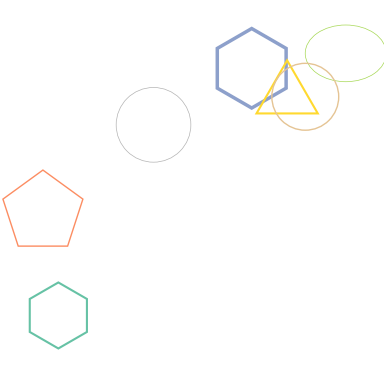[{"shape": "hexagon", "thickness": 1.5, "radius": 0.43, "center": [0.152, 0.181]}, {"shape": "pentagon", "thickness": 1, "radius": 0.55, "center": [0.111, 0.449]}, {"shape": "hexagon", "thickness": 2.5, "radius": 0.52, "center": [0.654, 0.823]}, {"shape": "oval", "thickness": 0.5, "radius": 0.53, "center": [0.898, 0.861]}, {"shape": "triangle", "thickness": 1.5, "radius": 0.46, "center": [0.746, 0.751]}, {"shape": "circle", "thickness": 1, "radius": 0.43, "center": [0.793, 0.749]}, {"shape": "circle", "thickness": 0.5, "radius": 0.48, "center": [0.399, 0.676]}]